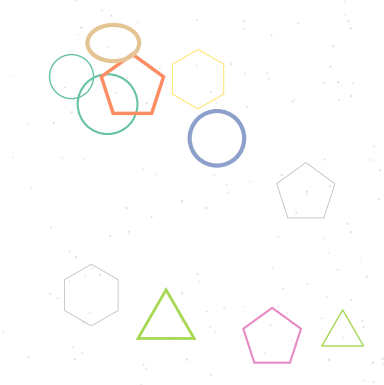[{"shape": "circle", "thickness": 1.5, "radius": 0.39, "center": [0.279, 0.729]}, {"shape": "circle", "thickness": 1, "radius": 0.29, "center": [0.186, 0.801]}, {"shape": "pentagon", "thickness": 2.5, "radius": 0.42, "center": [0.344, 0.774]}, {"shape": "circle", "thickness": 3, "radius": 0.35, "center": [0.563, 0.641]}, {"shape": "pentagon", "thickness": 1.5, "radius": 0.39, "center": [0.707, 0.122]}, {"shape": "triangle", "thickness": 2, "radius": 0.42, "center": [0.431, 0.163]}, {"shape": "triangle", "thickness": 1, "radius": 0.31, "center": [0.89, 0.133]}, {"shape": "hexagon", "thickness": 0.5, "radius": 0.39, "center": [0.514, 0.794]}, {"shape": "oval", "thickness": 3, "radius": 0.34, "center": [0.294, 0.888]}, {"shape": "hexagon", "thickness": 0.5, "radius": 0.4, "center": [0.237, 0.234]}, {"shape": "pentagon", "thickness": 0.5, "radius": 0.4, "center": [0.794, 0.498]}]